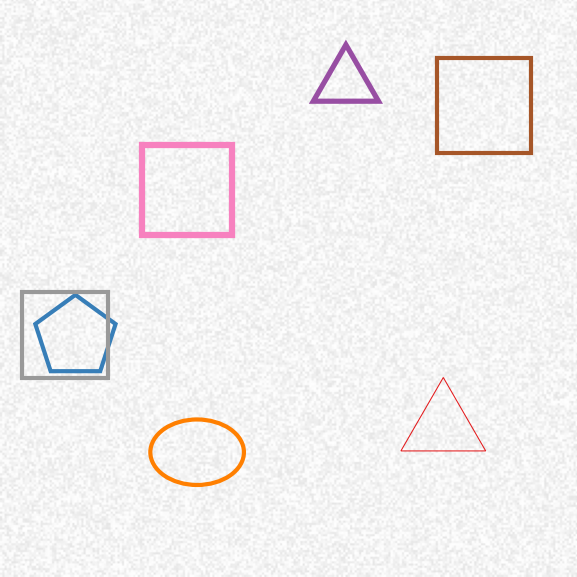[{"shape": "triangle", "thickness": 0.5, "radius": 0.42, "center": [0.768, 0.261]}, {"shape": "pentagon", "thickness": 2, "radius": 0.37, "center": [0.131, 0.416]}, {"shape": "triangle", "thickness": 2.5, "radius": 0.33, "center": [0.599, 0.856]}, {"shape": "oval", "thickness": 2, "radius": 0.41, "center": [0.341, 0.216]}, {"shape": "square", "thickness": 2, "radius": 0.41, "center": [0.838, 0.817]}, {"shape": "square", "thickness": 3, "radius": 0.39, "center": [0.324, 0.671]}, {"shape": "square", "thickness": 2, "radius": 0.37, "center": [0.112, 0.419]}]